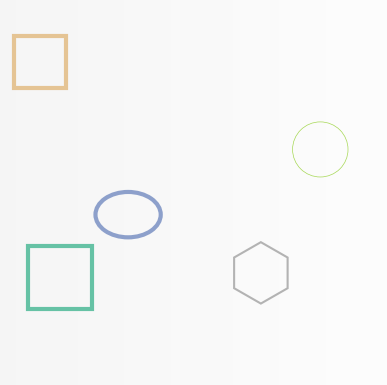[{"shape": "square", "thickness": 3, "radius": 0.41, "center": [0.154, 0.28]}, {"shape": "oval", "thickness": 3, "radius": 0.42, "center": [0.331, 0.442]}, {"shape": "circle", "thickness": 0.5, "radius": 0.36, "center": [0.827, 0.612]}, {"shape": "square", "thickness": 3, "radius": 0.33, "center": [0.103, 0.839]}, {"shape": "hexagon", "thickness": 1.5, "radius": 0.4, "center": [0.673, 0.291]}]